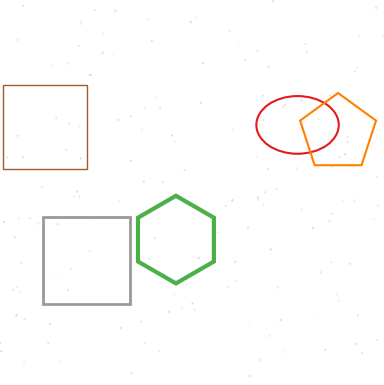[{"shape": "oval", "thickness": 1.5, "radius": 0.54, "center": [0.773, 0.676]}, {"shape": "hexagon", "thickness": 3, "radius": 0.57, "center": [0.457, 0.378]}, {"shape": "pentagon", "thickness": 1.5, "radius": 0.52, "center": [0.878, 0.655]}, {"shape": "square", "thickness": 1, "radius": 0.55, "center": [0.117, 0.67]}, {"shape": "square", "thickness": 2, "radius": 0.57, "center": [0.225, 0.325]}]